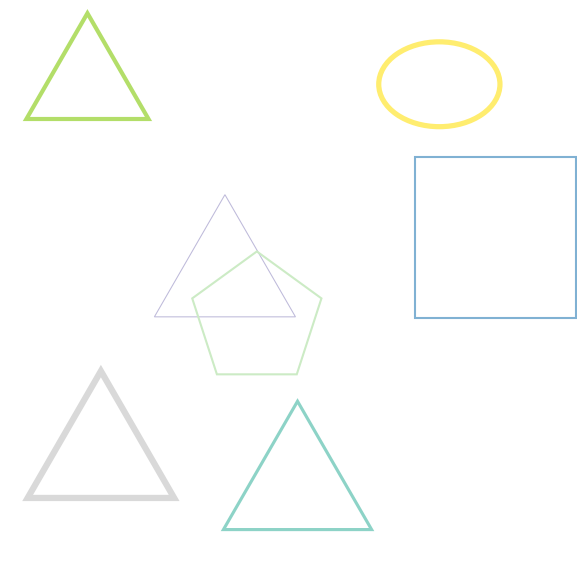[{"shape": "triangle", "thickness": 1.5, "radius": 0.74, "center": [0.515, 0.156]}, {"shape": "triangle", "thickness": 0.5, "radius": 0.71, "center": [0.389, 0.521]}, {"shape": "square", "thickness": 1, "radius": 0.7, "center": [0.858, 0.587]}, {"shape": "triangle", "thickness": 2, "radius": 0.61, "center": [0.151, 0.854]}, {"shape": "triangle", "thickness": 3, "radius": 0.73, "center": [0.175, 0.21]}, {"shape": "pentagon", "thickness": 1, "radius": 0.59, "center": [0.445, 0.446]}, {"shape": "oval", "thickness": 2.5, "radius": 0.52, "center": [0.761, 0.853]}]